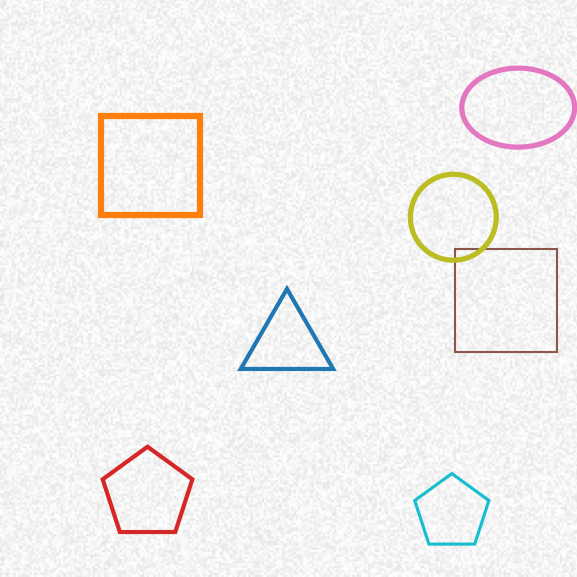[{"shape": "triangle", "thickness": 2, "radius": 0.46, "center": [0.497, 0.406]}, {"shape": "square", "thickness": 3, "radius": 0.43, "center": [0.261, 0.713]}, {"shape": "pentagon", "thickness": 2, "radius": 0.41, "center": [0.256, 0.144]}, {"shape": "square", "thickness": 1, "radius": 0.44, "center": [0.876, 0.479]}, {"shape": "oval", "thickness": 2.5, "radius": 0.49, "center": [0.897, 0.813]}, {"shape": "circle", "thickness": 2.5, "radius": 0.37, "center": [0.785, 0.623]}, {"shape": "pentagon", "thickness": 1.5, "radius": 0.34, "center": [0.782, 0.112]}]